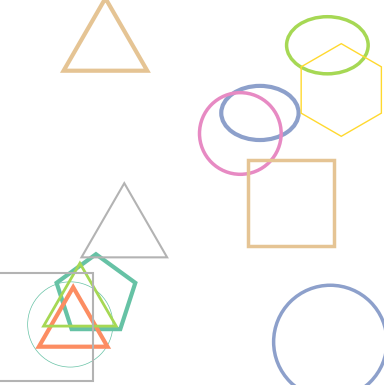[{"shape": "pentagon", "thickness": 3, "radius": 0.54, "center": [0.249, 0.232]}, {"shape": "circle", "thickness": 0.5, "radius": 0.55, "center": [0.183, 0.157]}, {"shape": "triangle", "thickness": 3, "radius": 0.51, "center": [0.19, 0.151]}, {"shape": "oval", "thickness": 3, "radius": 0.5, "center": [0.675, 0.707]}, {"shape": "circle", "thickness": 2.5, "radius": 0.74, "center": [0.858, 0.112]}, {"shape": "circle", "thickness": 2.5, "radius": 0.53, "center": [0.624, 0.653]}, {"shape": "triangle", "thickness": 2, "radius": 0.54, "center": [0.207, 0.207]}, {"shape": "oval", "thickness": 2.5, "radius": 0.53, "center": [0.85, 0.882]}, {"shape": "hexagon", "thickness": 1, "radius": 0.6, "center": [0.886, 0.766]}, {"shape": "square", "thickness": 2.5, "radius": 0.56, "center": [0.756, 0.473]}, {"shape": "triangle", "thickness": 3, "radius": 0.63, "center": [0.274, 0.879]}, {"shape": "square", "thickness": 1.5, "radius": 0.7, "center": [0.102, 0.15]}, {"shape": "triangle", "thickness": 1.5, "radius": 0.64, "center": [0.323, 0.396]}]